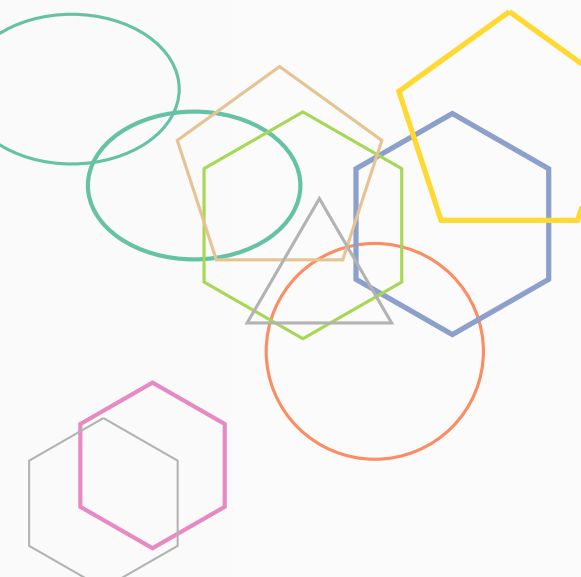[{"shape": "oval", "thickness": 1.5, "radius": 0.93, "center": [0.123, 0.845]}, {"shape": "oval", "thickness": 2, "radius": 0.91, "center": [0.334, 0.678]}, {"shape": "circle", "thickness": 1.5, "radius": 0.93, "center": [0.645, 0.391]}, {"shape": "hexagon", "thickness": 2.5, "radius": 0.96, "center": [0.778, 0.611]}, {"shape": "hexagon", "thickness": 2, "radius": 0.72, "center": [0.262, 0.193]}, {"shape": "hexagon", "thickness": 1.5, "radius": 0.98, "center": [0.521, 0.609]}, {"shape": "pentagon", "thickness": 2.5, "radius": 1.0, "center": [0.876, 0.779]}, {"shape": "pentagon", "thickness": 1.5, "radius": 0.93, "center": [0.481, 0.699]}, {"shape": "hexagon", "thickness": 1, "radius": 0.74, "center": [0.178, 0.128]}, {"shape": "triangle", "thickness": 1.5, "radius": 0.72, "center": [0.549, 0.512]}]